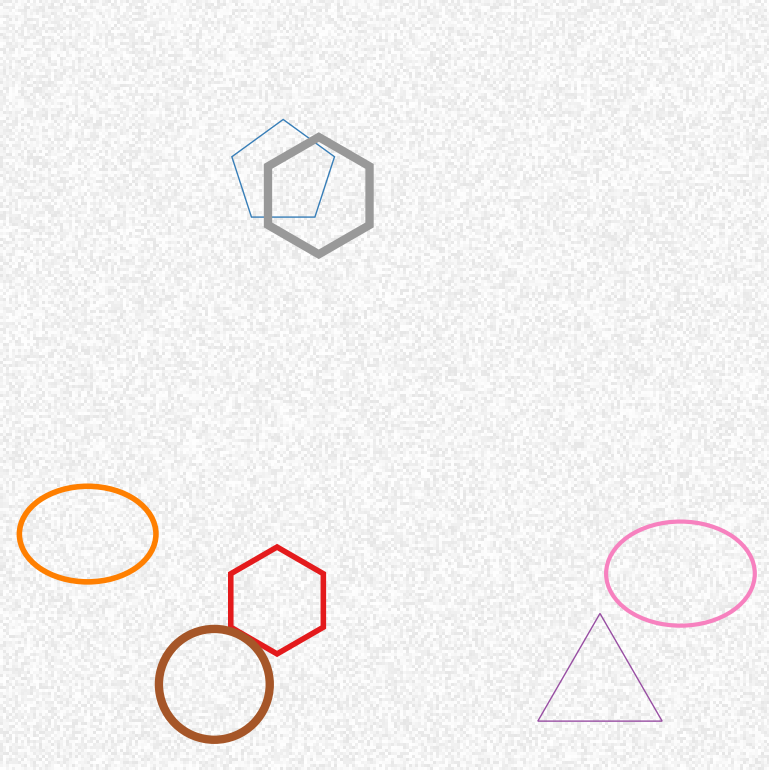[{"shape": "hexagon", "thickness": 2, "radius": 0.35, "center": [0.36, 0.22]}, {"shape": "pentagon", "thickness": 0.5, "radius": 0.35, "center": [0.368, 0.775]}, {"shape": "triangle", "thickness": 0.5, "radius": 0.47, "center": [0.779, 0.11]}, {"shape": "oval", "thickness": 2, "radius": 0.44, "center": [0.114, 0.306]}, {"shape": "circle", "thickness": 3, "radius": 0.36, "center": [0.278, 0.111]}, {"shape": "oval", "thickness": 1.5, "radius": 0.48, "center": [0.884, 0.255]}, {"shape": "hexagon", "thickness": 3, "radius": 0.38, "center": [0.414, 0.746]}]